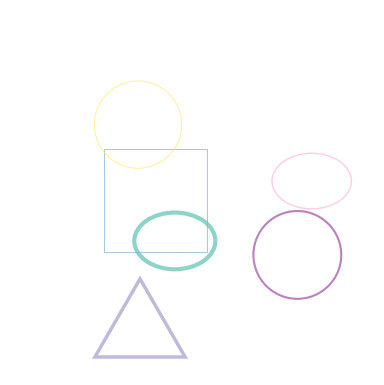[{"shape": "oval", "thickness": 3, "radius": 0.53, "center": [0.454, 0.374]}, {"shape": "triangle", "thickness": 2.5, "radius": 0.68, "center": [0.364, 0.14]}, {"shape": "square", "thickness": 0.5, "radius": 0.67, "center": [0.404, 0.478]}, {"shape": "oval", "thickness": 1, "radius": 0.52, "center": [0.81, 0.53]}, {"shape": "circle", "thickness": 1.5, "radius": 0.57, "center": [0.772, 0.338]}, {"shape": "circle", "thickness": 0.5, "radius": 0.57, "center": [0.359, 0.676]}]